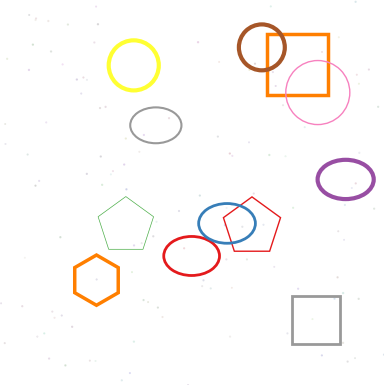[{"shape": "oval", "thickness": 2, "radius": 0.36, "center": [0.498, 0.335]}, {"shape": "pentagon", "thickness": 1, "radius": 0.39, "center": [0.654, 0.411]}, {"shape": "oval", "thickness": 2, "radius": 0.37, "center": [0.59, 0.42]}, {"shape": "pentagon", "thickness": 0.5, "radius": 0.38, "center": [0.327, 0.414]}, {"shape": "oval", "thickness": 3, "radius": 0.36, "center": [0.898, 0.534]}, {"shape": "hexagon", "thickness": 2.5, "radius": 0.33, "center": [0.251, 0.272]}, {"shape": "square", "thickness": 2.5, "radius": 0.39, "center": [0.772, 0.833]}, {"shape": "circle", "thickness": 3, "radius": 0.33, "center": [0.347, 0.83]}, {"shape": "circle", "thickness": 3, "radius": 0.3, "center": [0.68, 0.877]}, {"shape": "circle", "thickness": 1, "radius": 0.42, "center": [0.825, 0.76]}, {"shape": "oval", "thickness": 1.5, "radius": 0.33, "center": [0.405, 0.675]}, {"shape": "square", "thickness": 2, "radius": 0.31, "center": [0.821, 0.168]}]